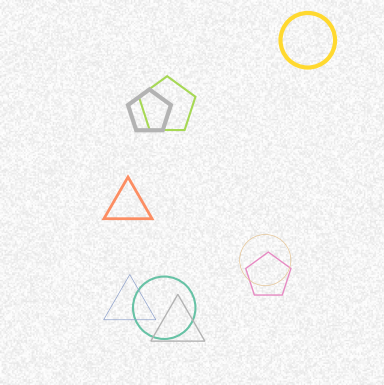[{"shape": "circle", "thickness": 1.5, "radius": 0.41, "center": [0.427, 0.201]}, {"shape": "triangle", "thickness": 2, "radius": 0.36, "center": [0.332, 0.468]}, {"shape": "triangle", "thickness": 0.5, "radius": 0.39, "center": [0.337, 0.209]}, {"shape": "pentagon", "thickness": 1, "radius": 0.31, "center": [0.697, 0.284]}, {"shape": "pentagon", "thickness": 1.5, "radius": 0.39, "center": [0.434, 0.725]}, {"shape": "circle", "thickness": 3, "radius": 0.35, "center": [0.799, 0.895]}, {"shape": "circle", "thickness": 0.5, "radius": 0.33, "center": [0.689, 0.324]}, {"shape": "triangle", "thickness": 1, "radius": 0.41, "center": [0.462, 0.155]}, {"shape": "pentagon", "thickness": 3, "radius": 0.29, "center": [0.388, 0.709]}]